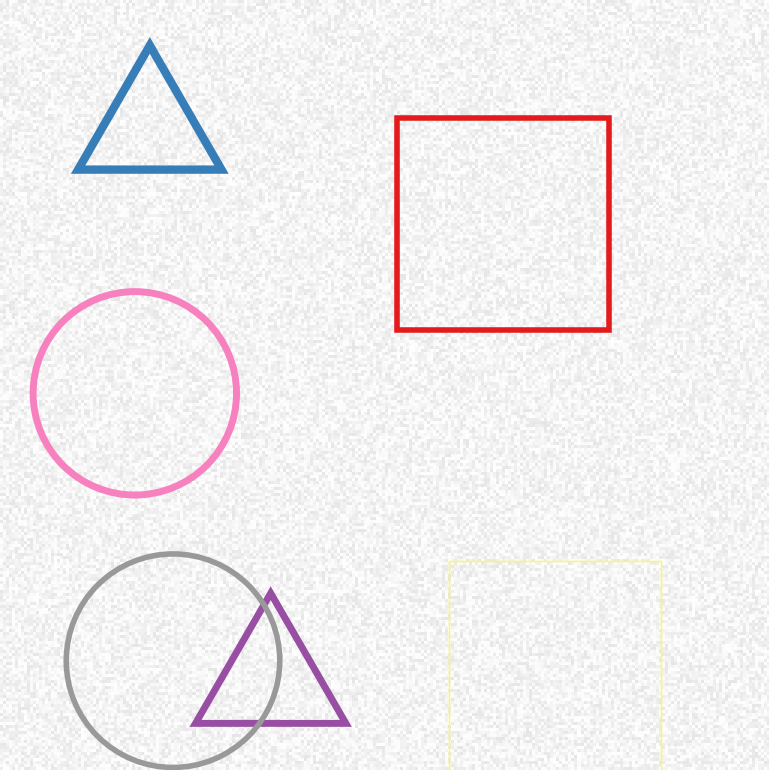[{"shape": "square", "thickness": 2, "radius": 0.69, "center": [0.653, 0.709]}, {"shape": "triangle", "thickness": 3, "radius": 0.54, "center": [0.195, 0.833]}, {"shape": "triangle", "thickness": 2.5, "radius": 0.56, "center": [0.352, 0.117]}, {"shape": "square", "thickness": 0.5, "radius": 0.69, "center": [0.72, 0.134]}, {"shape": "circle", "thickness": 2.5, "radius": 0.66, "center": [0.175, 0.489]}, {"shape": "circle", "thickness": 2, "radius": 0.69, "center": [0.225, 0.142]}]